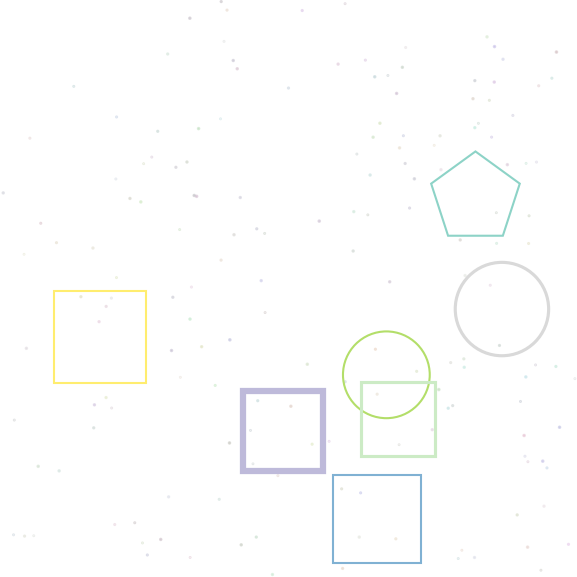[{"shape": "pentagon", "thickness": 1, "radius": 0.4, "center": [0.823, 0.656]}, {"shape": "square", "thickness": 3, "radius": 0.35, "center": [0.49, 0.253]}, {"shape": "square", "thickness": 1, "radius": 0.38, "center": [0.653, 0.1]}, {"shape": "circle", "thickness": 1, "radius": 0.38, "center": [0.669, 0.35]}, {"shape": "circle", "thickness": 1.5, "radius": 0.4, "center": [0.869, 0.464]}, {"shape": "square", "thickness": 1.5, "radius": 0.32, "center": [0.688, 0.273]}, {"shape": "square", "thickness": 1, "radius": 0.4, "center": [0.174, 0.416]}]